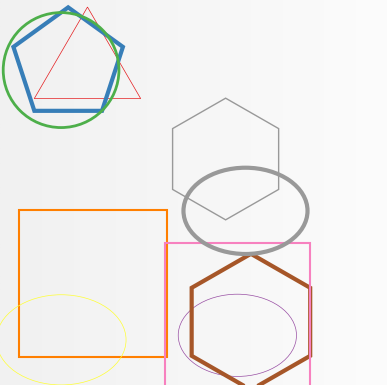[{"shape": "triangle", "thickness": 0.5, "radius": 0.79, "center": [0.226, 0.823]}, {"shape": "pentagon", "thickness": 3, "radius": 0.74, "center": [0.176, 0.832]}, {"shape": "circle", "thickness": 2, "radius": 0.75, "center": [0.158, 0.818]}, {"shape": "oval", "thickness": 0.5, "radius": 0.76, "center": [0.613, 0.129]}, {"shape": "square", "thickness": 1.5, "radius": 0.95, "center": [0.24, 0.263]}, {"shape": "oval", "thickness": 0.5, "radius": 0.84, "center": [0.158, 0.117]}, {"shape": "hexagon", "thickness": 3, "radius": 0.88, "center": [0.648, 0.164]}, {"shape": "square", "thickness": 1.5, "radius": 0.93, "center": [0.613, 0.182]}, {"shape": "oval", "thickness": 3, "radius": 0.8, "center": [0.634, 0.452]}, {"shape": "hexagon", "thickness": 1, "radius": 0.79, "center": [0.582, 0.587]}]